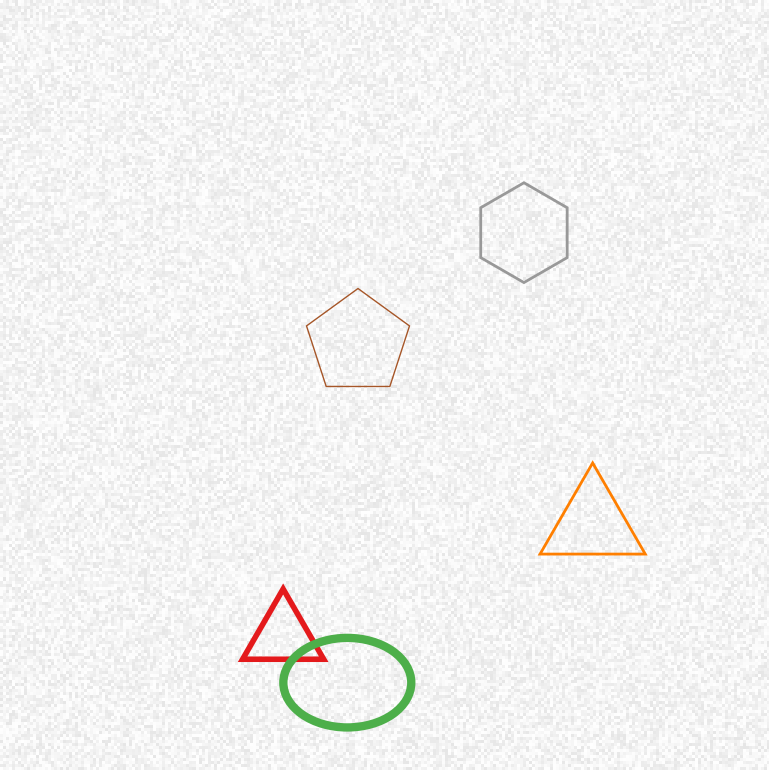[{"shape": "triangle", "thickness": 2, "radius": 0.3, "center": [0.368, 0.174]}, {"shape": "oval", "thickness": 3, "radius": 0.42, "center": [0.451, 0.113]}, {"shape": "triangle", "thickness": 1, "radius": 0.39, "center": [0.77, 0.32]}, {"shape": "pentagon", "thickness": 0.5, "radius": 0.35, "center": [0.465, 0.555]}, {"shape": "hexagon", "thickness": 1, "radius": 0.32, "center": [0.68, 0.698]}]